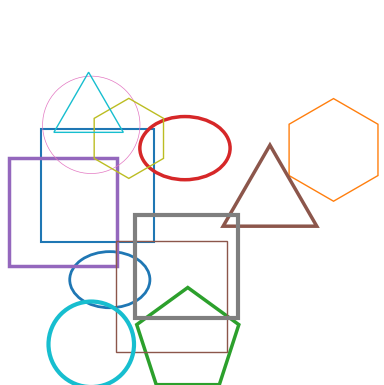[{"shape": "square", "thickness": 1.5, "radius": 0.73, "center": [0.253, 0.518]}, {"shape": "oval", "thickness": 2, "radius": 0.52, "center": [0.285, 0.274]}, {"shape": "hexagon", "thickness": 1, "radius": 0.67, "center": [0.866, 0.611]}, {"shape": "pentagon", "thickness": 2.5, "radius": 0.7, "center": [0.488, 0.114]}, {"shape": "oval", "thickness": 2.5, "radius": 0.59, "center": [0.48, 0.615]}, {"shape": "square", "thickness": 2.5, "radius": 0.7, "center": [0.163, 0.448]}, {"shape": "square", "thickness": 1, "radius": 0.72, "center": [0.445, 0.23]}, {"shape": "triangle", "thickness": 2.5, "radius": 0.7, "center": [0.701, 0.483]}, {"shape": "circle", "thickness": 0.5, "radius": 0.63, "center": [0.237, 0.676]}, {"shape": "square", "thickness": 3, "radius": 0.67, "center": [0.483, 0.309]}, {"shape": "hexagon", "thickness": 1, "radius": 0.52, "center": [0.335, 0.641]}, {"shape": "triangle", "thickness": 1, "radius": 0.52, "center": [0.23, 0.708]}, {"shape": "circle", "thickness": 3, "radius": 0.56, "center": [0.237, 0.106]}]